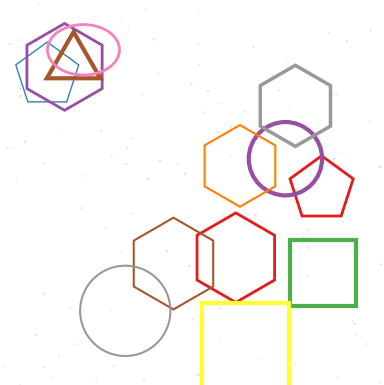[{"shape": "hexagon", "thickness": 2, "radius": 0.58, "center": [0.612, 0.331]}, {"shape": "pentagon", "thickness": 2, "radius": 0.43, "center": [0.835, 0.509]}, {"shape": "pentagon", "thickness": 1, "radius": 0.43, "center": [0.123, 0.805]}, {"shape": "square", "thickness": 3, "radius": 0.43, "center": [0.838, 0.291]}, {"shape": "circle", "thickness": 3, "radius": 0.48, "center": [0.741, 0.588]}, {"shape": "hexagon", "thickness": 2, "radius": 0.56, "center": [0.168, 0.826]}, {"shape": "hexagon", "thickness": 1.5, "radius": 0.53, "center": [0.623, 0.569]}, {"shape": "square", "thickness": 3, "radius": 0.56, "center": [0.639, 0.101]}, {"shape": "hexagon", "thickness": 1.5, "radius": 0.6, "center": [0.451, 0.315]}, {"shape": "triangle", "thickness": 3, "radius": 0.4, "center": [0.191, 0.837]}, {"shape": "oval", "thickness": 2, "radius": 0.47, "center": [0.217, 0.871]}, {"shape": "hexagon", "thickness": 2.5, "radius": 0.53, "center": [0.767, 0.725]}, {"shape": "circle", "thickness": 1.5, "radius": 0.59, "center": [0.325, 0.193]}]